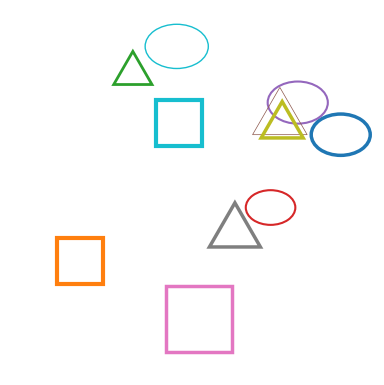[{"shape": "oval", "thickness": 2.5, "radius": 0.38, "center": [0.885, 0.65]}, {"shape": "square", "thickness": 3, "radius": 0.3, "center": [0.207, 0.322]}, {"shape": "triangle", "thickness": 2, "radius": 0.29, "center": [0.345, 0.809]}, {"shape": "oval", "thickness": 1.5, "radius": 0.32, "center": [0.703, 0.461]}, {"shape": "oval", "thickness": 1.5, "radius": 0.39, "center": [0.773, 0.734]}, {"shape": "triangle", "thickness": 0.5, "radius": 0.41, "center": [0.727, 0.691]}, {"shape": "square", "thickness": 2.5, "radius": 0.43, "center": [0.517, 0.172]}, {"shape": "triangle", "thickness": 2.5, "radius": 0.38, "center": [0.61, 0.397]}, {"shape": "triangle", "thickness": 2.5, "radius": 0.31, "center": [0.733, 0.673]}, {"shape": "square", "thickness": 3, "radius": 0.3, "center": [0.465, 0.68]}, {"shape": "oval", "thickness": 1, "radius": 0.41, "center": [0.459, 0.88]}]